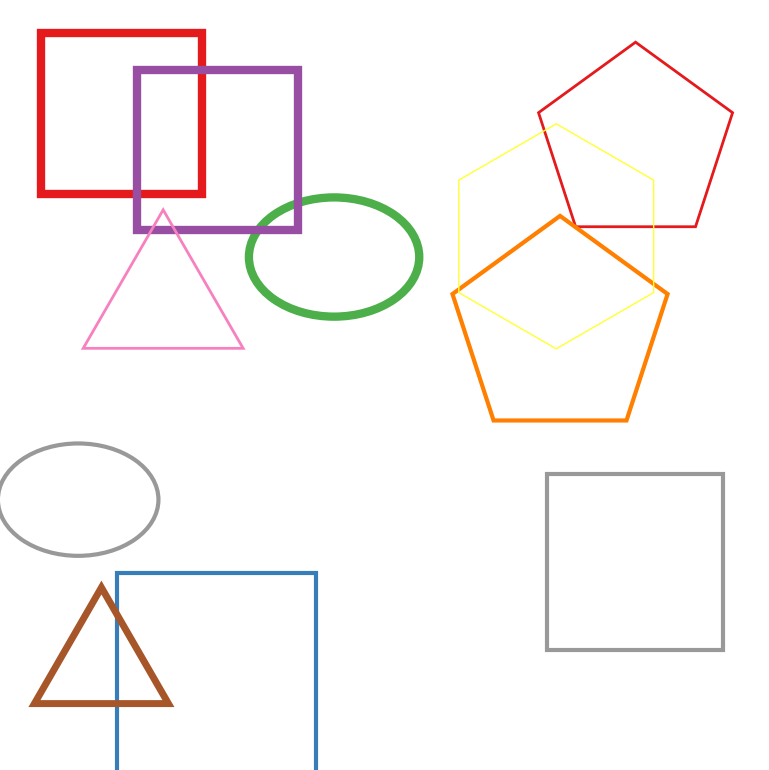[{"shape": "pentagon", "thickness": 1, "radius": 0.66, "center": [0.825, 0.813]}, {"shape": "square", "thickness": 3, "radius": 0.52, "center": [0.158, 0.852]}, {"shape": "square", "thickness": 1.5, "radius": 0.65, "center": [0.281, 0.127]}, {"shape": "oval", "thickness": 3, "radius": 0.55, "center": [0.434, 0.666]}, {"shape": "square", "thickness": 3, "radius": 0.52, "center": [0.282, 0.805]}, {"shape": "pentagon", "thickness": 1.5, "radius": 0.73, "center": [0.727, 0.573]}, {"shape": "hexagon", "thickness": 0.5, "radius": 0.73, "center": [0.722, 0.693]}, {"shape": "triangle", "thickness": 2.5, "radius": 0.5, "center": [0.132, 0.136]}, {"shape": "triangle", "thickness": 1, "radius": 0.6, "center": [0.212, 0.608]}, {"shape": "square", "thickness": 1.5, "radius": 0.57, "center": [0.824, 0.27]}, {"shape": "oval", "thickness": 1.5, "radius": 0.52, "center": [0.102, 0.351]}]